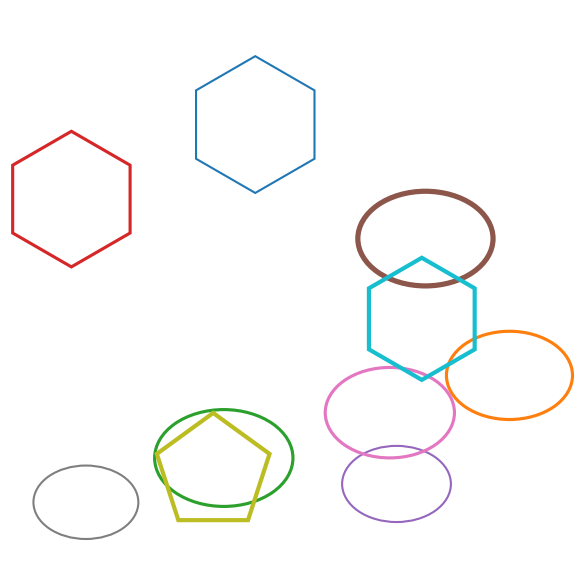[{"shape": "hexagon", "thickness": 1, "radius": 0.59, "center": [0.442, 0.783]}, {"shape": "oval", "thickness": 1.5, "radius": 0.55, "center": [0.882, 0.349]}, {"shape": "oval", "thickness": 1.5, "radius": 0.6, "center": [0.388, 0.206]}, {"shape": "hexagon", "thickness": 1.5, "radius": 0.59, "center": [0.124, 0.654]}, {"shape": "oval", "thickness": 1, "radius": 0.47, "center": [0.687, 0.161]}, {"shape": "oval", "thickness": 2.5, "radius": 0.59, "center": [0.737, 0.586]}, {"shape": "oval", "thickness": 1.5, "radius": 0.56, "center": [0.675, 0.285]}, {"shape": "oval", "thickness": 1, "radius": 0.45, "center": [0.149, 0.129]}, {"shape": "pentagon", "thickness": 2, "radius": 0.51, "center": [0.369, 0.181]}, {"shape": "hexagon", "thickness": 2, "radius": 0.53, "center": [0.73, 0.447]}]